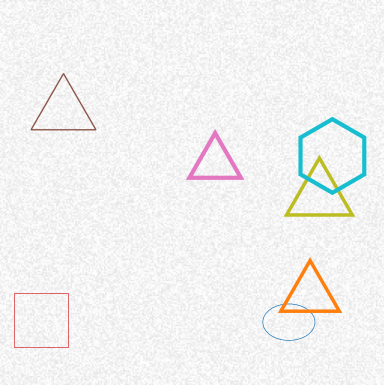[{"shape": "oval", "thickness": 0.5, "radius": 0.34, "center": [0.75, 0.163]}, {"shape": "triangle", "thickness": 2.5, "radius": 0.44, "center": [0.805, 0.236]}, {"shape": "square", "thickness": 0.5, "radius": 0.35, "center": [0.107, 0.168]}, {"shape": "triangle", "thickness": 1, "radius": 0.49, "center": [0.165, 0.712]}, {"shape": "triangle", "thickness": 3, "radius": 0.39, "center": [0.559, 0.577]}, {"shape": "triangle", "thickness": 2.5, "radius": 0.49, "center": [0.83, 0.491]}, {"shape": "hexagon", "thickness": 3, "radius": 0.48, "center": [0.863, 0.595]}]